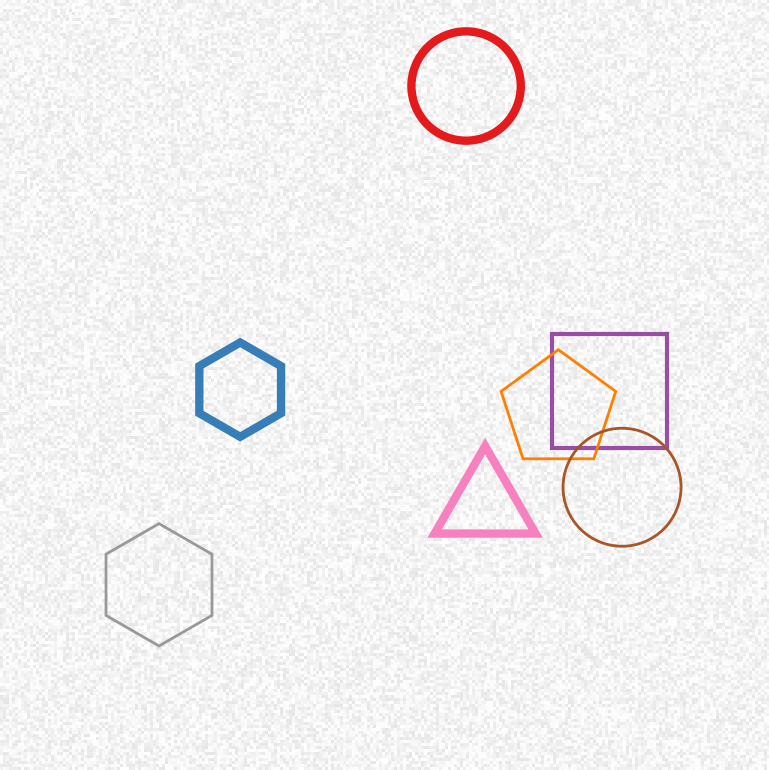[{"shape": "circle", "thickness": 3, "radius": 0.36, "center": [0.605, 0.888]}, {"shape": "hexagon", "thickness": 3, "radius": 0.31, "center": [0.312, 0.494]}, {"shape": "square", "thickness": 1.5, "radius": 0.37, "center": [0.791, 0.492]}, {"shape": "pentagon", "thickness": 1, "radius": 0.39, "center": [0.725, 0.468]}, {"shape": "circle", "thickness": 1, "radius": 0.38, "center": [0.808, 0.367]}, {"shape": "triangle", "thickness": 3, "radius": 0.38, "center": [0.63, 0.345]}, {"shape": "hexagon", "thickness": 1, "radius": 0.4, "center": [0.206, 0.241]}]